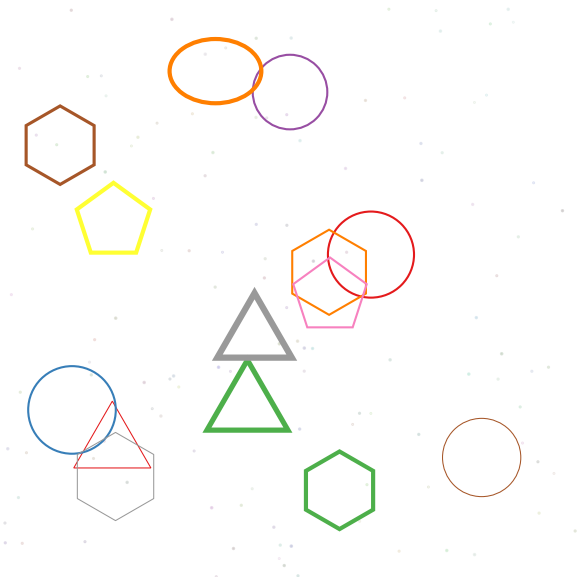[{"shape": "circle", "thickness": 1, "radius": 0.37, "center": [0.642, 0.558]}, {"shape": "triangle", "thickness": 0.5, "radius": 0.39, "center": [0.194, 0.227]}, {"shape": "circle", "thickness": 1, "radius": 0.38, "center": [0.125, 0.289]}, {"shape": "triangle", "thickness": 2.5, "radius": 0.4, "center": [0.428, 0.295]}, {"shape": "hexagon", "thickness": 2, "radius": 0.34, "center": [0.588, 0.15]}, {"shape": "circle", "thickness": 1, "radius": 0.32, "center": [0.502, 0.84]}, {"shape": "hexagon", "thickness": 1, "radius": 0.37, "center": [0.57, 0.528]}, {"shape": "oval", "thickness": 2, "radius": 0.4, "center": [0.373, 0.876]}, {"shape": "pentagon", "thickness": 2, "radius": 0.33, "center": [0.196, 0.616]}, {"shape": "hexagon", "thickness": 1.5, "radius": 0.34, "center": [0.104, 0.748]}, {"shape": "circle", "thickness": 0.5, "radius": 0.34, "center": [0.834, 0.207]}, {"shape": "pentagon", "thickness": 1, "radius": 0.33, "center": [0.571, 0.486]}, {"shape": "triangle", "thickness": 3, "radius": 0.37, "center": [0.441, 0.417]}, {"shape": "hexagon", "thickness": 0.5, "radius": 0.38, "center": [0.2, 0.174]}]